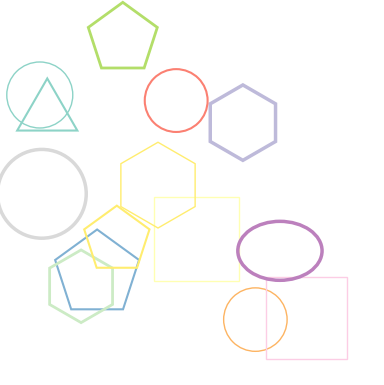[{"shape": "circle", "thickness": 1, "radius": 0.43, "center": [0.103, 0.753]}, {"shape": "triangle", "thickness": 1.5, "radius": 0.45, "center": [0.123, 0.706]}, {"shape": "square", "thickness": 1, "radius": 0.55, "center": [0.511, 0.379]}, {"shape": "hexagon", "thickness": 2.5, "radius": 0.49, "center": [0.631, 0.681]}, {"shape": "circle", "thickness": 1.5, "radius": 0.41, "center": [0.458, 0.739]}, {"shape": "pentagon", "thickness": 1.5, "radius": 0.57, "center": [0.252, 0.289]}, {"shape": "circle", "thickness": 1, "radius": 0.41, "center": [0.663, 0.17]}, {"shape": "pentagon", "thickness": 2, "radius": 0.47, "center": [0.319, 0.9]}, {"shape": "square", "thickness": 1, "radius": 0.53, "center": [0.796, 0.174]}, {"shape": "circle", "thickness": 2.5, "radius": 0.58, "center": [0.109, 0.497]}, {"shape": "oval", "thickness": 2.5, "radius": 0.55, "center": [0.727, 0.348]}, {"shape": "hexagon", "thickness": 2, "radius": 0.47, "center": [0.211, 0.256]}, {"shape": "pentagon", "thickness": 1.5, "radius": 0.45, "center": [0.303, 0.377]}, {"shape": "hexagon", "thickness": 1, "radius": 0.56, "center": [0.41, 0.519]}]